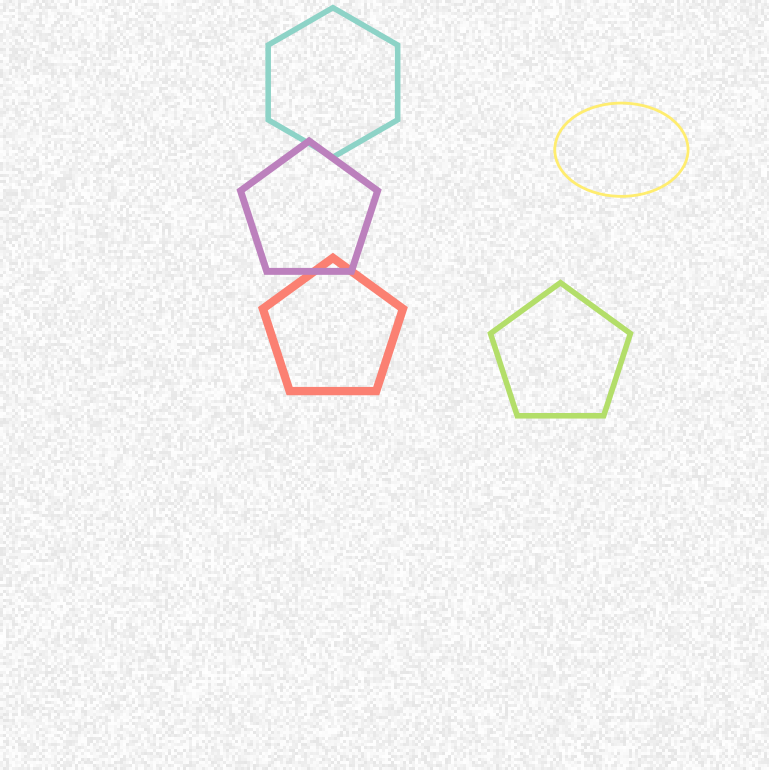[{"shape": "hexagon", "thickness": 2, "radius": 0.49, "center": [0.432, 0.893]}, {"shape": "pentagon", "thickness": 3, "radius": 0.48, "center": [0.432, 0.569]}, {"shape": "pentagon", "thickness": 2, "radius": 0.48, "center": [0.728, 0.537]}, {"shape": "pentagon", "thickness": 2.5, "radius": 0.47, "center": [0.401, 0.723]}, {"shape": "oval", "thickness": 1, "radius": 0.43, "center": [0.807, 0.806]}]